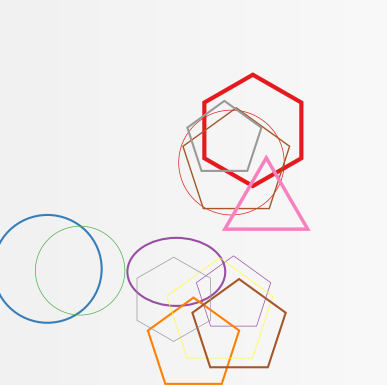[{"shape": "hexagon", "thickness": 3, "radius": 0.72, "center": [0.653, 0.661]}, {"shape": "circle", "thickness": 0.5, "radius": 0.68, "center": [0.597, 0.578]}, {"shape": "circle", "thickness": 1.5, "radius": 0.7, "center": [0.122, 0.302]}, {"shape": "circle", "thickness": 0.5, "radius": 0.58, "center": [0.207, 0.297]}, {"shape": "pentagon", "thickness": 0.5, "radius": 0.5, "center": [0.603, 0.235]}, {"shape": "oval", "thickness": 1.5, "radius": 0.63, "center": [0.455, 0.294]}, {"shape": "pentagon", "thickness": 1.5, "radius": 0.62, "center": [0.499, 0.103]}, {"shape": "pentagon", "thickness": 0.5, "radius": 0.72, "center": [0.567, 0.186]}, {"shape": "pentagon", "thickness": 1.5, "radius": 0.63, "center": [0.617, 0.149]}, {"shape": "pentagon", "thickness": 1, "radius": 0.72, "center": [0.61, 0.575]}, {"shape": "triangle", "thickness": 2.5, "radius": 0.62, "center": [0.687, 0.467]}, {"shape": "pentagon", "thickness": 1.5, "radius": 0.5, "center": [0.579, 0.637]}, {"shape": "hexagon", "thickness": 0.5, "radius": 0.55, "center": [0.448, 0.223]}]